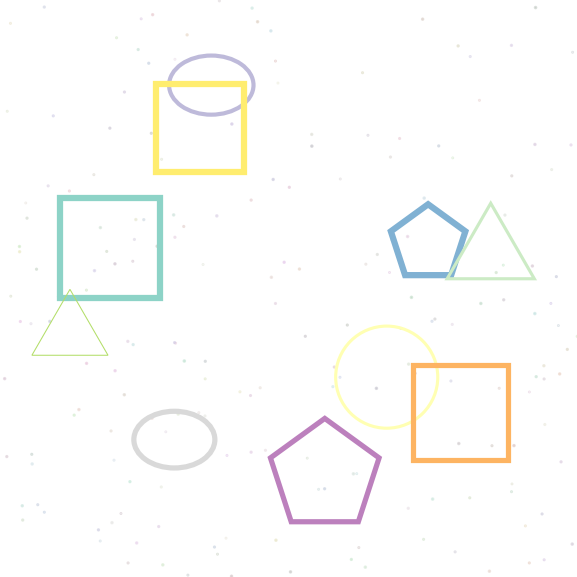[{"shape": "square", "thickness": 3, "radius": 0.43, "center": [0.191, 0.569]}, {"shape": "circle", "thickness": 1.5, "radius": 0.44, "center": [0.67, 0.346]}, {"shape": "oval", "thickness": 2, "radius": 0.37, "center": [0.366, 0.852]}, {"shape": "pentagon", "thickness": 3, "radius": 0.34, "center": [0.741, 0.578]}, {"shape": "square", "thickness": 2.5, "radius": 0.41, "center": [0.797, 0.285]}, {"shape": "triangle", "thickness": 0.5, "radius": 0.38, "center": [0.121, 0.422]}, {"shape": "oval", "thickness": 2.5, "radius": 0.35, "center": [0.302, 0.238]}, {"shape": "pentagon", "thickness": 2.5, "radius": 0.49, "center": [0.562, 0.176]}, {"shape": "triangle", "thickness": 1.5, "radius": 0.44, "center": [0.85, 0.56]}, {"shape": "square", "thickness": 3, "radius": 0.38, "center": [0.346, 0.778]}]